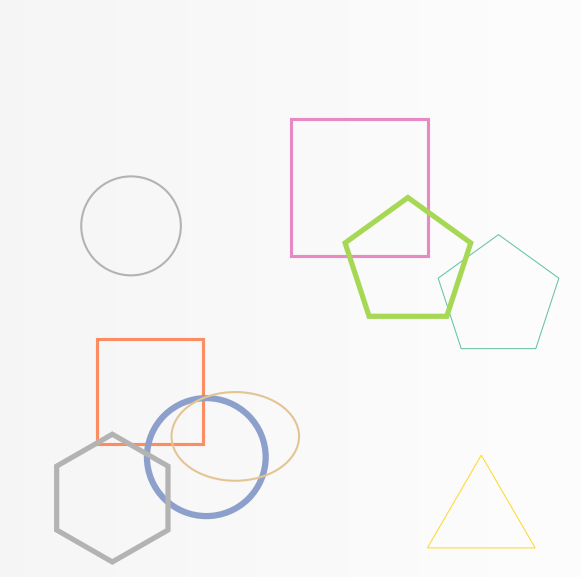[{"shape": "pentagon", "thickness": 0.5, "radius": 0.55, "center": [0.858, 0.484]}, {"shape": "square", "thickness": 1.5, "radius": 0.46, "center": [0.258, 0.322]}, {"shape": "circle", "thickness": 3, "radius": 0.51, "center": [0.355, 0.208]}, {"shape": "square", "thickness": 1.5, "radius": 0.59, "center": [0.618, 0.675]}, {"shape": "pentagon", "thickness": 2.5, "radius": 0.57, "center": [0.702, 0.543]}, {"shape": "triangle", "thickness": 0.5, "radius": 0.54, "center": [0.828, 0.104]}, {"shape": "oval", "thickness": 1, "radius": 0.55, "center": [0.405, 0.243]}, {"shape": "circle", "thickness": 1, "radius": 0.43, "center": [0.225, 0.608]}, {"shape": "hexagon", "thickness": 2.5, "radius": 0.55, "center": [0.193, 0.137]}]